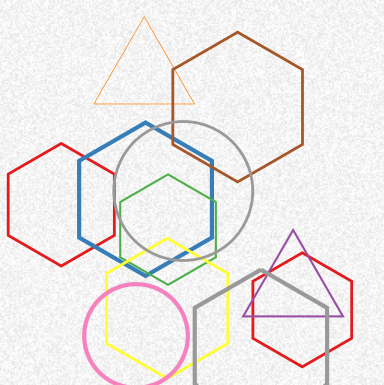[{"shape": "hexagon", "thickness": 2, "radius": 0.8, "center": [0.159, 0.468]}, {"shape": "hexagon", "thickness": 2, "radius": 0.74, "center": [0.785, 0.195]}, {"shape": "hexagon", "thickness": 3, "radius": 1.0, "center": [0.378, 0.482]}, {"shape": "hexagon", "thickness": 1.5, "radius": 0.72, "center": [0.436, 0.404]}, {"shape": "triangle", "thickness": 1.5, "radius": 0.75, "center": [0.761, 0.253]}, {"shape": "triangle", "thickness": 0.5, "radius": 0.76, "center": [0.375, 0.805]}, {"shape": "hexagon", "thickness": 2, "radius": 0.91, "center": [0.434, 0.199]}, {"shape": "hexagon", "thickness": 2, "radius": 0.97, "center": [0.617, 0.722]}, {"shape": "circle", "thickness": 3, "radius": 0.67, "center": [0.353, 0.127]}, {"shape": "circle", "thickness": 2, "radius": 0.9, "center": [0.476, 0.504]}, {"shape": "hexagon", "thickness": 3, "radius": 0.99, "center": [0.678, 0.101]}]